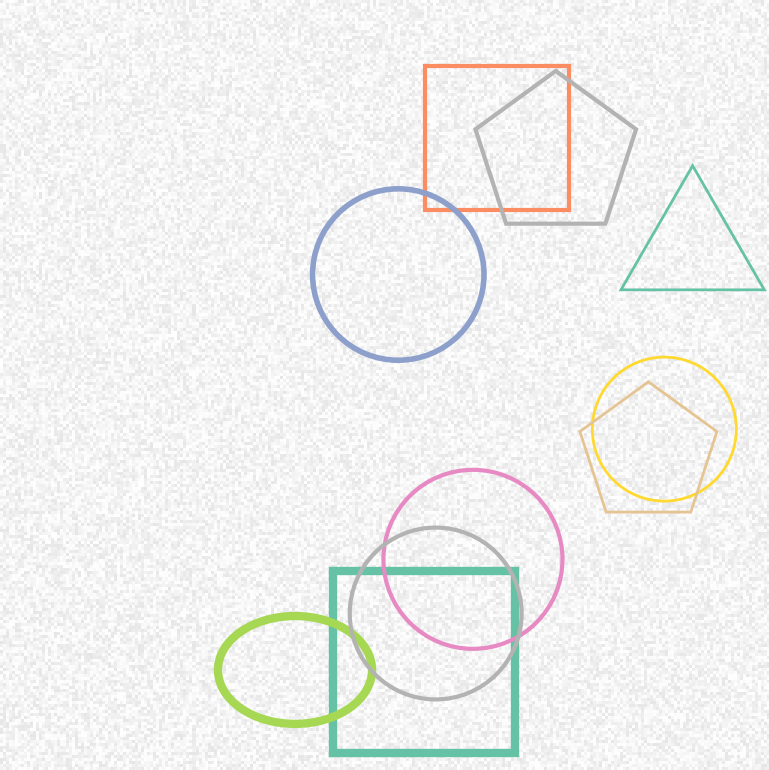[{"shape": "square", "thickness": 3, "radius": 0.59, "center": [0.55, 0.141]}, {"shape": "triangle", "thickness": 1, "radius": 0.54, "center": [0.9, 0.677]}, {"shape": "square", "thickness": 1.5, "radius": 0.47, "center": [0.645, 0.821]}, {"shape": "circle", "thickness": 2, "radius": 0.56, "center": [0.517, 0.643]}, {"shape": "circle", "thickness": 1.5, "radius": 0.58, "center": [0.614, 0.274]}, {"shape": "oval", "thickness": 3, "radius": 0.5, "center": [0.383, 0.13]}, {"shape": "circle", "thickness": 1, "radius": 0.47, "center": [0.863, 0.443]}, {"shape": "pentagon", "thickness": 1, "radius": 0.47, "center": [0.842, 0.411]}, {"shape": "circle", "thickness": 1.5, "radius": 0.56, "center": [0.566, 0.203]}, {"shape": "pentagon", "thickness": 1.5, "radius": 0.55, "center": [0.722, 0.798]}]